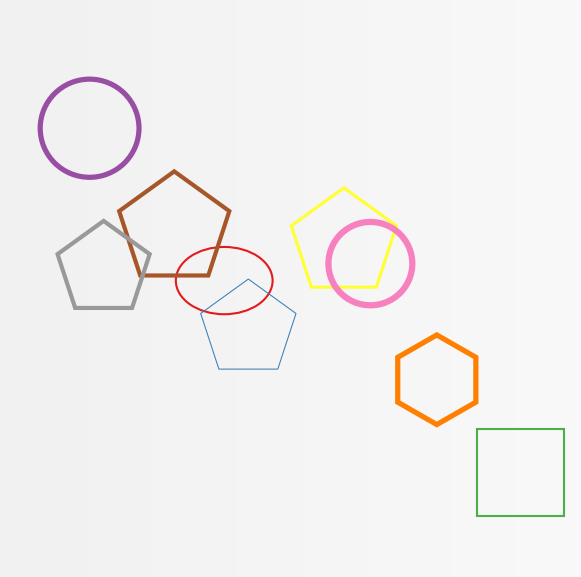[{"shape": "oval", "thickness": 1, "radius": 0.42, "center": [0.386, 0.513]}, {"shape": "pentagon", "thickness": 0.5, "radius": 0.43, "center": [0.427, 0.43]}, {"shape": "square", "thickness": 1, "radius": 0.38, "center": [0.895, 0.181]}, {"shape": "circle", "thickness": 2.5, "radius": 0.42, "center": [0.154, 0.777]}, {"shape": "hexagon", "thickness": 2.5, "radius": 0.39, "center": [0.751, 0.342]}, {"shape": "pentagon", "thickness": 1.5, "radius": 0.48, "center": [0.592, 0.579]}, {"shape": "pentagon", "thickness": 2, "radius": 0.5, "center": [0.3, 0.603]}, {"shape": "circle", "thickness": 3, "radius": 0.36, "center": [0.637, 0.543]}, {"shape": "pentagon", "thickness": 2, "radius": 0.42, "center": [0.178, 0.533]}]